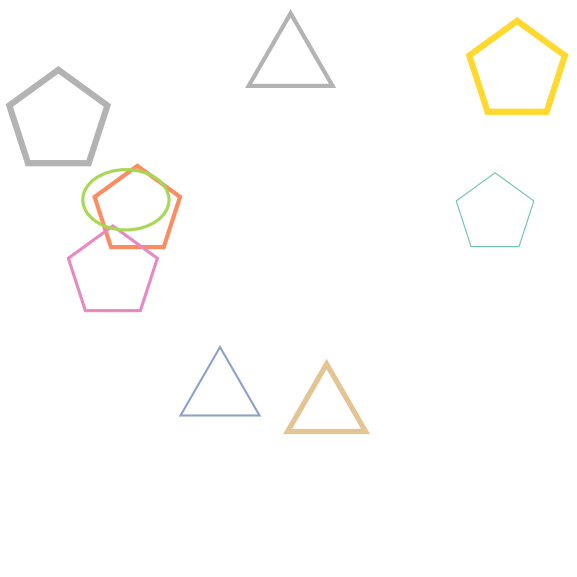[{"shape": "pentagon", "thickness": 0.5, "radius": 0.35, "center": [0.857, 0.629]}, {"shape": "pentagon", "thickness": 2, "radius": 0.39, "center": [0.238, 0.634]}, {"shape": "triangle", "thickness": 1, "radius": 0.39, "center": [0.381, 0.319]}, {"shape": "pentagon", "thickness": 1.5, "radius": 0.41, "center": [0.195, 0.527]}, {"shape": "oval", "thickness": 1.5, "radius": 0.37, "center": [0.218, 0.653]}, {"shape": "pentagon", "thickness": 3, "radius": 0.44, "center": [0.895, 0.876]}, {"shape": "triangle", "thickness": 2.5, "radius": 0.39, "center": [0.566, 0.291]}, {"shape": "triangle", "thickness": 2, "radius": 0.42, "center": [0.503, 0.892]}, {"shape": "pentagon", "thickness": 3, "radius": 0.45, "center": [0.101, 0.789]}]